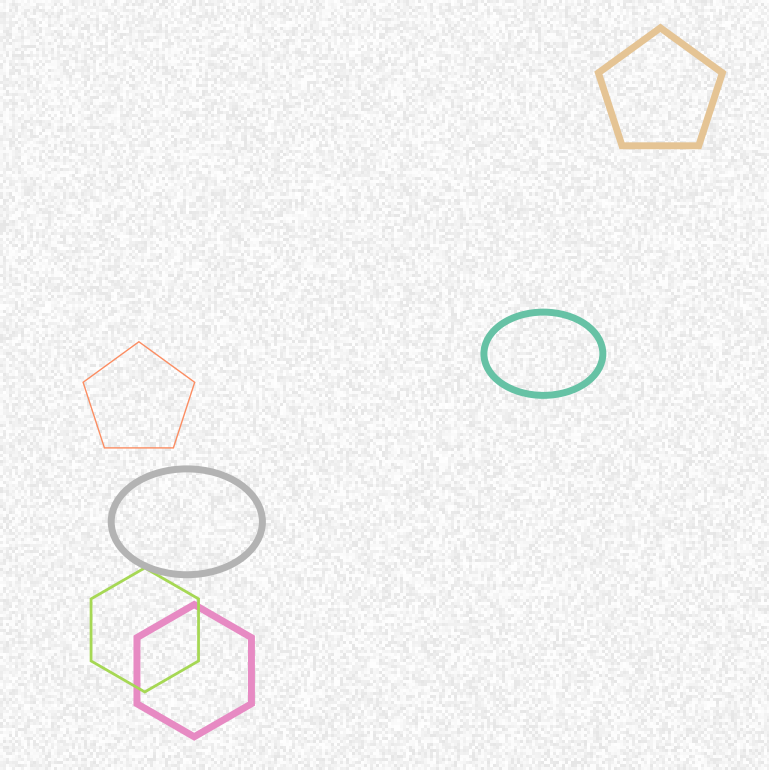[{"shape": "oval", "thickness": 2.5, "radius": 0.39, "center": [0.706, 0.541]}, {"shape": "pentagon", "thickness": 0.5, "radius": 0.38, "center": [0.18, 0.48]}, {"shape": "hexagon", "thickness": 2.5, "radius": 0.43, "center": [0.252, 0.129]}, {"shape": "hexagon", "thickness": 1, "radius": 0.4, "center": [0.188, 0.182]}, {"shape": "pentagon", "thickness": 2.5, "radius": 0.42, "center": [0.858, 0.879]}, {"shape": "oval", "thickness": 2.5, "radius": 0.49, "center": [0.243, 0.322]}]